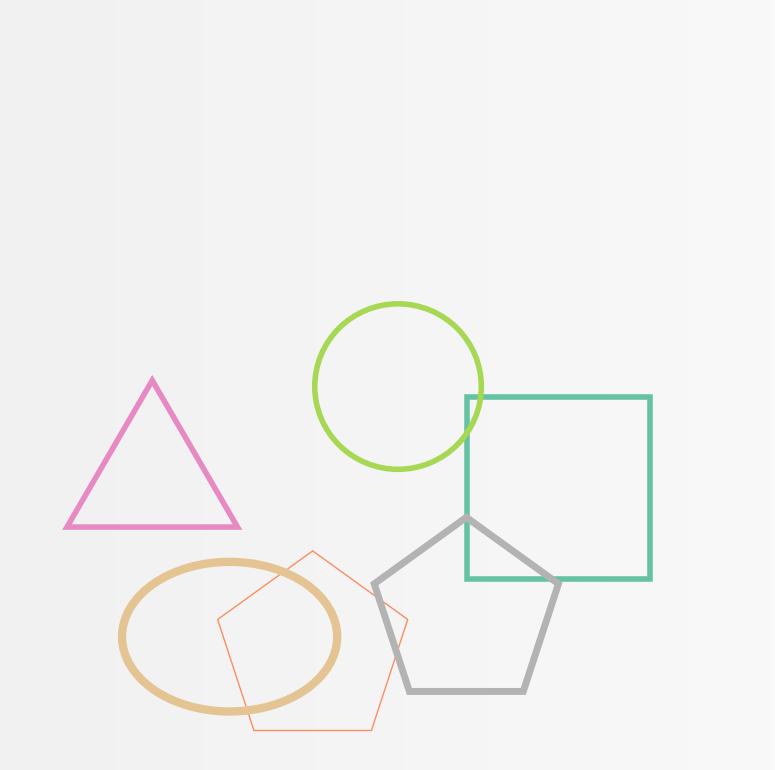[{"shape": "square", "thickness": 2, "radius": 0.59, "center": [0.72, 0.366]}, {"shape": "pentagon", "thickness": 0.5, "radius": 0.64, "center": [0.403, 0.156]}, {"shape": "triangle", "thickness": 2, "radius": 0.64, "center": [0.196, 0.379]}, {"shape": "circle", "thickness": 2, "radius": 0.54, "center": [0.514, 0.498]}, {"shape": "oval", "thickness": 3, "radius": 0.69, "center": [0.296, 0.173]}, {"shape": "pentagon", "thickness": 2.5, "radius": 0.62, "center": [0.602, 0.203]}]